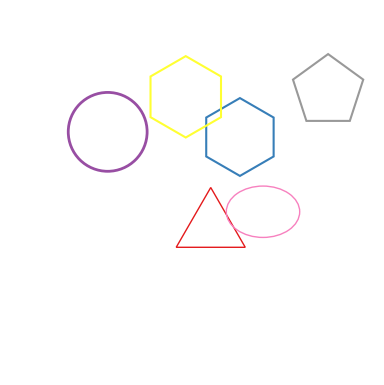[{"shape": "triangle", "thickness": 1, "radius": 0.52, "center": [0.547, 0.409]}, {"shape": "hexagon", "thickness": 1.5, "radius": 0.51, "center": [0.623, 0.644]}, {"shape": "circle", "thickness": 2, "radius": 0.51, "center": [0.28, 0.658]}, {"shape": "hexagon", "thickness": 1.5, "radius": 0.53, "center": [0.483, 0.749]}, {"shape": "oval", "thickness": 1, "radius": 0.48, "center": [0.683, 0.45]}, {"shape": "pentagon", "thickness": 1.5, "radius": 0.48, "center": [0.852, 0.764]}]